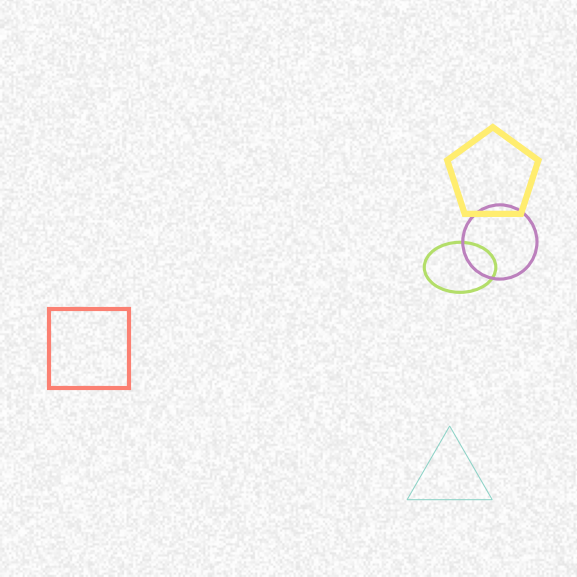[{"shape": "triangle", "thickness": 0.5, "radius": 0.43, "center": [0.779, 0.176]}, {"shape": "square", "thickness": 2, "radius": 0.34, "center": [0.154, 0.396]}, {"shape": "oval", "thickness": 1.5, "radius": 0.31, "center": [0.797, 0.536]}, {"shape": "circle", "thickness": 1.5, "radius": 0.32, "center": [0.866, 0.58]}, {"shape": "pentagon", "thickness": 3, "radius": 0.41, "center": [0.853, 0.696]}]